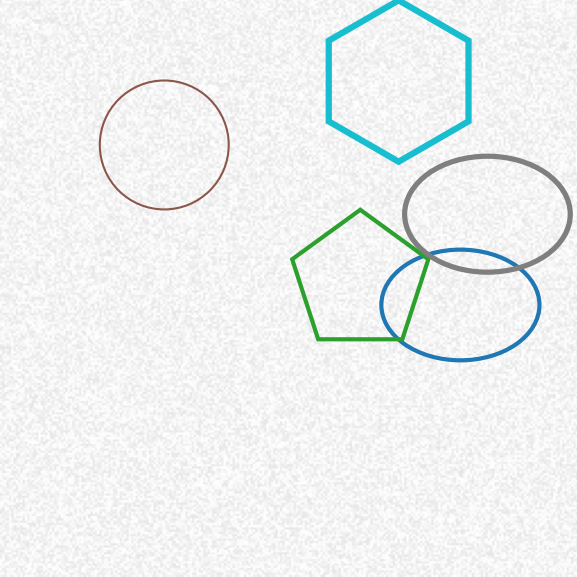[{"shape": "oval", "thickness": 2, "radius": 0.68, "center": [0.797, 0.471]}, {"shape": "pentagon", "thickness": 2, "radius": 0.62, "center": [0.624, 0.512]}, {"shape": "circle", "thickness": 1, "radius": 0.56, "center": [0.284, 0.748]}, {"shape": "oval", "thickness": 2.5, "radius": 0.72, "center": [0.844, 0.628]}, {"shape": "hexagon", "thickness": 3, "radius": 0.7, "center": [0.69, 0.859]}]